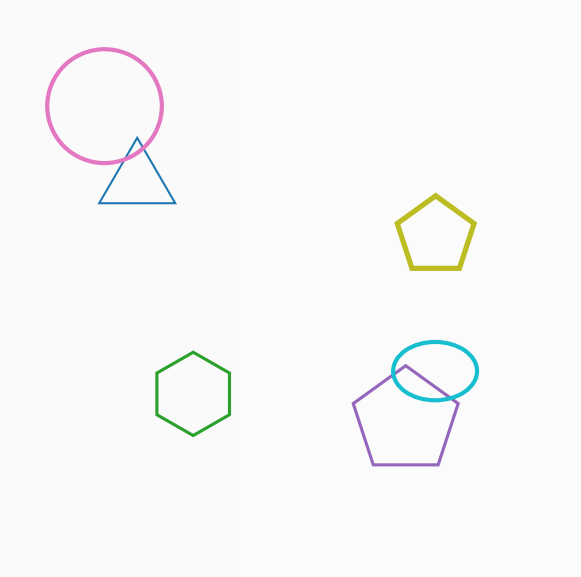[{"shape": "triangle", "thickness": 1, "radius": 0.38, "center": [0.236, 0.685]}, {"shape": "hexagon", "thickness": 1.5, "radius": 0.36, "center": [0.332, 0.317]}, {"shape": "pentagon", "thickness": 1.5, "radius": 0.47, "center": [0.698, 0.271]}, {"shape": "circle", "thickness": 2, "radius": 0.49, "center": [0.18, 0.815]}, {"shape": "pentagon", "thickness": 2.5, "radius": 0.35, "center": [0.75, 0.591]}, {"shape": "oval", "thickness": 2, "radius": 0.36, "center": [0.749, 0.356]}]